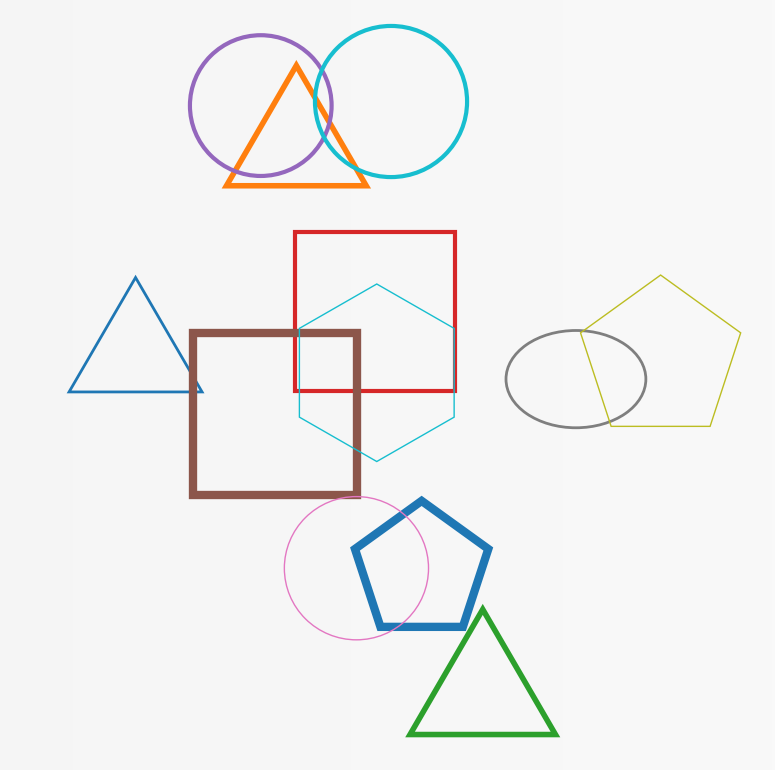[{"shape": "pentagon", "thickness": 3, "radius": 0.45, "center": [0.544, 0.259]}, {"shape": "triangle", "thickness": 1, "radius": 0.5, "center": [0.175, 0.541]}, {"shape": "triangle", "thickness": 2, "radius": 0.52, "center": [0.382, 0.811]}, {"shape": "triangle", "thickness": 2, "radius": 0.54, "center": [0.623, 0.1]}, {"shape": "square", "thickness": 1.5, "radius": 0.52, "center": [0.484, 0.595]}, {"shape": "circle", "thickness": 1.5, "radius": 0.46, "center": [0.336, 0.863]}, {"shape": "square", "thickness": 3, "radius": 0.53, "center": [0.355, 0.462]}, {"shape": "circle", "thickness": 0.5, "radius": 0.47, "center": [0.46, 0.262]}, {"shape": "oval", "thickness": 1, "radius": 0.45, "center": [0.743, 0.508]}, {"shape": "pentagon", "thickness": 0.5, "radius": 0.54, "center": [0.852, 0.534]}, {"shape": "hexagon", "thickness": 0.5, "radius": 0.58, "center": [0.486, 0.516]}, {"shape": "circle", "thickness": 1.5, "radius": 0.49, "center": [0.505, 0.868]}]